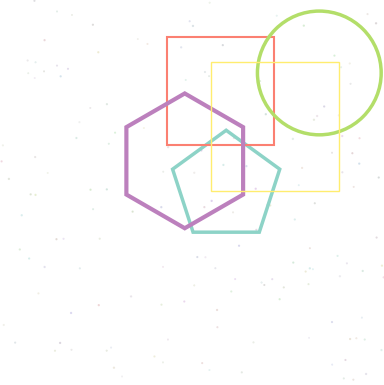[{"shape": "pentagon", "thickness": 2.5, "radius": 0.73, "center": [0.587, 0.515]}, {"shape": "square", "thickness": 1.5, "radius": 0.7, "center": [0.573, 0.764]}, {"shape": "circle", "thickness": 2.5, "radius": 0.8, "center": [0.829, 0.811]}, {"shape": "hexagon", "thickness": 3, "radius": 0.88, "center": [0.48, 0.582]}, {"shape": "square", "thickness": 1, "radius": 0.83, "center": [0.714, 0.672]}]